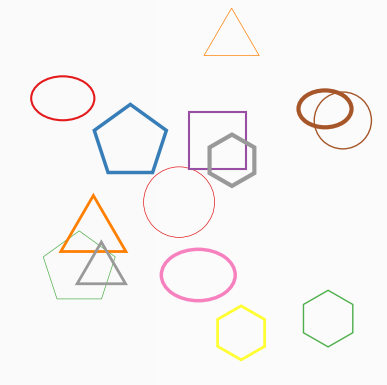[{"shape": "circle", "thickness": 0.5, "radius": 0.46, "center": [0.462, 0.475]}, {"shape": "oval", "thickness": 1.5, "radius": 0.41, "center": [0.162, 0.745]}, {"shape": "pentagon", "thickness": 2.5, "radius": 0.49, "center": [0.336, 0.631]}, {"shape": "hexagon", "thickness": 1, "radius": 0.37, "center": [0.847, 0.172]}, {"shape": "pentagon", "thickness": 0.5, "radius": 0.49, "center": [0.204, 0.303]}, {"shape": "square", "thickness": 1.5, "radius": 0.37, "center": [0.561, 0.636]}, {"shape": "triangle", "thickness": 0.5, "radius": 0.41, "center": [0.598, 0.897]}, {"shape": "triangle", "thickness": 2, "radius": 0.49, "center": [0.241, 0.395]}, {"shape": "hexagon", "thickness": 2, "radius": 0.35, "center": [0.622, 0.135]}, {"shape": "circle", "thickness": 1, "radius": 0.37, "center": [0.885, 0.687]}, {"shape": "oval", "thickness": 3, "radius": 0.34, "center": [0.839, 0.717]}, {"shape": "oval", "thickness": 2.5, "radius": 0.48, "center": [0.512, 0.286]}, {"shape": "hexagon", "thickness": 3, "radius": 0.33, "center": [0.599, 0.584]}, {"shape": "triangle", "thickness": 2, "radius": 0.36, "center": [0.262, 0.299]}]